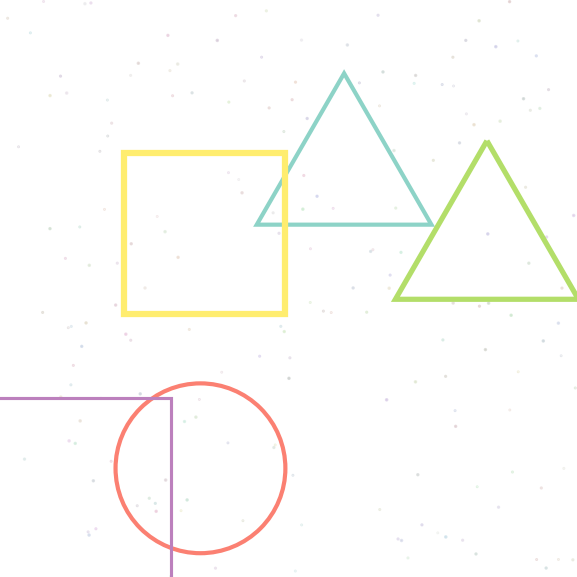[{"shape": "triangle", "thickness": 2, "radius": 0.87, "center": [0.596, 0.697]}, {"shape": "circle", "thickness": 2, "radius": 0.74, "center": [0.347, 0.188]}, {"shape": "triangle", "thickness": 2.5, "radius": 0.91, "center": [0.843, 0.572]}, {"shape": "square", "thickness": 1.5, "radius": 0.83, "center": [0.129, 0.144]}, {"shape": "square", "thickness": 3, "radius": 0.7, "center": [0.354, 0.594]}]